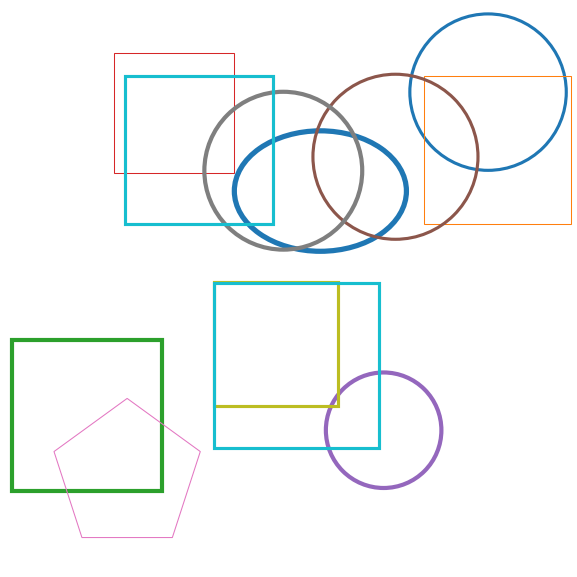[{"shape": "oval", "thickness": 2.5, "radius": 0.74, "center": [0.555, 0.668]}, {"shape": "circle", "thickness": 1.5, "radius": 0.68, "center": [0.845, 0.84]}, {"shape": "square", "thickness": 0.5, "radius": 0.64, "center": [0.861, 0.739]}, {"shape": "square", "thickness": 2, "radius": 0.65, "center": [0.151, 0.28]}, {"shape": "square", "thickness": 0.5, "radius": 0.52, "center": [0.301, 0.803]}, {"shape": "circle", "thickness": 2, "radius": 0.5, "center": [0.664, 0.254]}, {"shape": "circle", "thickness": 1.5, "radius": 0.71, "center": [0.685, 0.728]}, {"shape": "pentagon", "thickness": 0.5, "radius": 0.67, "center": [0.22, 0.176]}, {"shape": "circle", "thickness": 2, "radius": 0.68, "center": [0.491, 0.704]}, {"shape": "square", "thickness": 1.5, "radius": 0.54, "center": [0.478, 0.404]}, {"shape": "square", "thickness": 1.5, "radius": 0.64, "center": [0.345, 0.74]}, {"shape": "square", "thickness": 1.5, "radius": 0.71, "center": [0.513, 0.366]}]